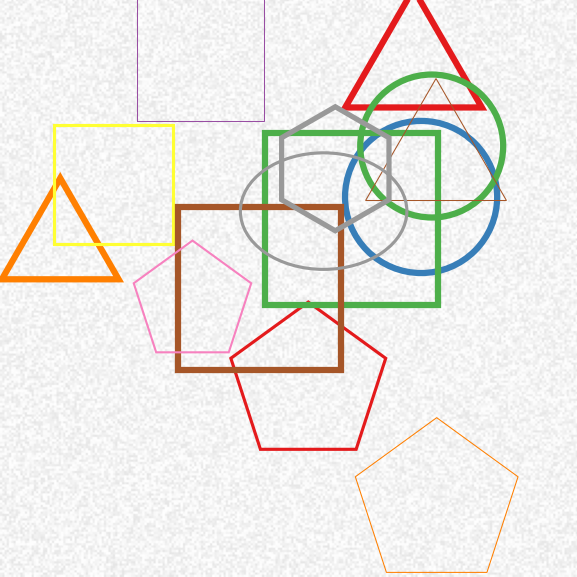[{"shape": "pentagon", "thickness": 1.5, "radius": 0.7, "center": [0.534, 0.335]}, {"shape": "triangle", "thickness": 3, "radius": 0.68, "center": [0.716, 0.881]}, {"shape": "circle", "thickness": 3, "radius": 0.66, "center": [0.729, 0.658]}, {"shape": "square", "thickness": 3, "radius": 0.75, "center": [0.609, 0.62]}, {"shape": "circle", "thickness": 3, "radius": 0.62, "center": [0.748, 0.746]}, {"shape": "square", "thickness": 0.5, "radius": 0.55, "center": [0.347, 0.9]}, {"shape": "triangle", "thickness": 3, "radius": 0.58, "center": [0.104, 0.574]}, {"shape": "pentagon", "thickness": 0.5, "radius": 0.74, "center": [0.756, 0.128]}, {"shape": "square", "thickness": 1.5, "radius": 0.51, "center": [0.197, 0.68]}, {"shape": "square", "thickness": 3, "radius": 0.7, "center": [0.449, 0.5]}, {"shape": "triangle", "thickness": 0.5, "radius": 0.7, "center": [0.755, 0.722]}, {"shape": "pentagon", "thickness": 1, "radius": 0.53, "center": [0.333, 0.476]}, {"shape": "hexagon", "thickness": 2.5, "radius": 0.54, "center": [0.581, 0.707]}, {"shape": "oval", "thickness": 1.5, "radius": 0.72, "center": [0.56, 0.634]}]